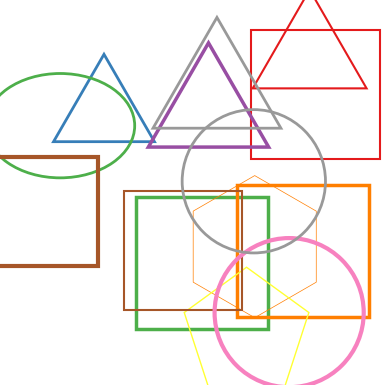[{"shape": "triangle", "thickness": 1.5, "radius": 0.85, "center": [0.804, 0.856]}, {"shape": "square", "thickness": 1.5, "radius": 0.84, "center": [0.82, 0.755]}, {"shape": "triangle", "thickness": 2, "radius": 0.76, "center": [0.27, 0.708]}, {"shape": "square", "thickness": 2.5, "radius": 0.86, "center": [0.525, 0.316]}, {"shape": "oval", "thickness": 2, "radius": 0.97, "center": [0.156, 0.674]}, {"shape": "triangle", "thickness": 2.5, "radius": 0.9, "center": [0.542, 0.708]}, {"shape": "square", "thickness": 2.5, "radius": 0.86, "center": [0.787, 0.347]}, {"shape": "hexagon", "thickness": 0.5, "radius": 0.92, "center": [0.662, 0.359]}, {"shape": "pentagon", "thickness": 1, "radius": 0.85, "center": [0.64, 0.136]}, {"shape": "square", "thickness": 1.5, "radius": 0.77, "center": [0.475, 0.349]}, {"shape": "square", "thickness": 3, "radius": 0.7, "center": [0.114, 0.45]}, {"shape": "circle", "thickness": 3, "radius": 0.97, "center": [0.751, 0.188]}, {"shape": "circle", "thickness": 2, "radius": 0.93, "center": [0.659, 0.529]}, {"shape": "triangle", "thickness": 2, "radius": 0.96, "center": [0.564, 0.763]}]